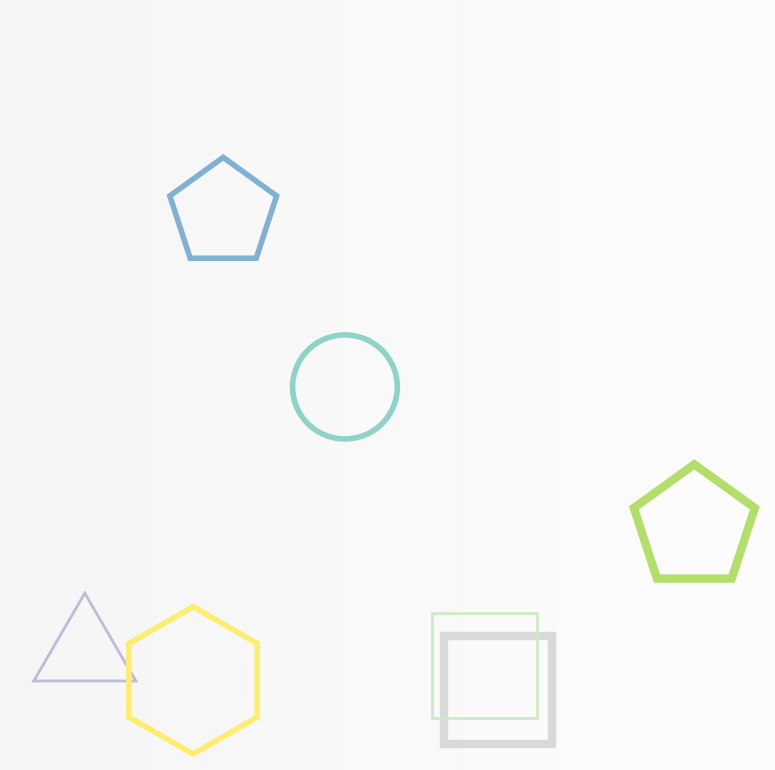[{"shape": "circle", "thickness": 2, "radius": 0.34, "center": [0.445, 0.497]}, {"shape": "triangle", "thickness": 1, "radius": 0.38, "center": [0.109, 0.154]}, {"shape": "pentagon", "thickness": 2, "radius": 0.36, "center": [0.288, 0.723]}, {"shape": "pentagon", "thickness": 3, "radius": 0.41, "center": [0.896, 0.315]}, {"shape": "square", "thickness": 3, "radius": 0.35, "center": [0.643, 0.104]}, {"shape": "square", "thickness": 1, "radius": 0.34, "center": [0.625, 0.136]}, {"shape": "hexagon", "thickness": 2, "radius": 0.48, "center": [0.249, 0.116]}]